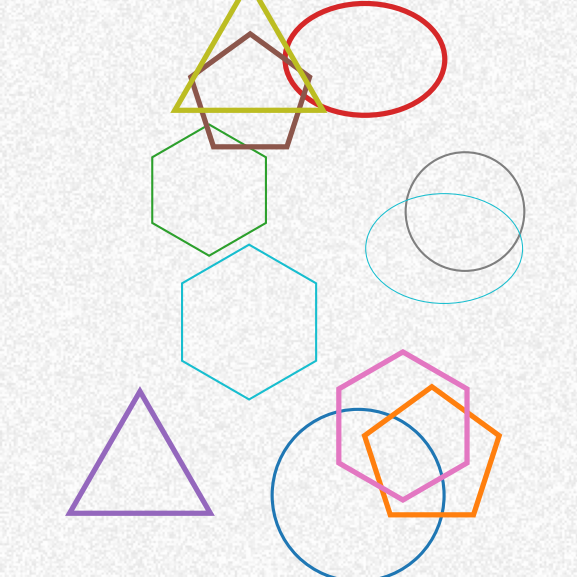[{"shape": "circle", "thickness": 1.5, "radius": 0.74, "center": [0.62, 0.141]}, {"shape": "pentagon", "thickness": 2.5, "radius": 0.61, "center": [0.748, 0.207]}, {"shape": "hexagon", "thickness": 1, "radius": 0.57, "center": [0.362, 0.67]}, {"shape": "oval", "thickness": 2.5, "radius": 0.69, "center": [0.632, 0.896]}, {"shape": "triangle", "thickness": 2.5, "radius": 0.7, "center": [0.242, 0.181]}, {"shape": "pentagon", "thickness": 2.5, "radius": 0.54, "center": [0.433, 0.832]}, {"shape": "hexagon", "thickness": 2.5, "radius": 0.64, "center": [0.698, 0.262]}, {"shape": "circle", "thickness": 1, "radius": 0.51, "center": [0.805, 0.633]}, {"shape": "triangle", "thickness": 2.5, "radius": 0.74, "center": [0.431, 0.882]}, {"shape": "oval", "thickness": 0.5, "radius": 0.68, "center": [0.769, 0.569]}, {"shape": "hexagon", "thickness": 1, "radius": 0.67, "center": [0.431, 0.441]}]